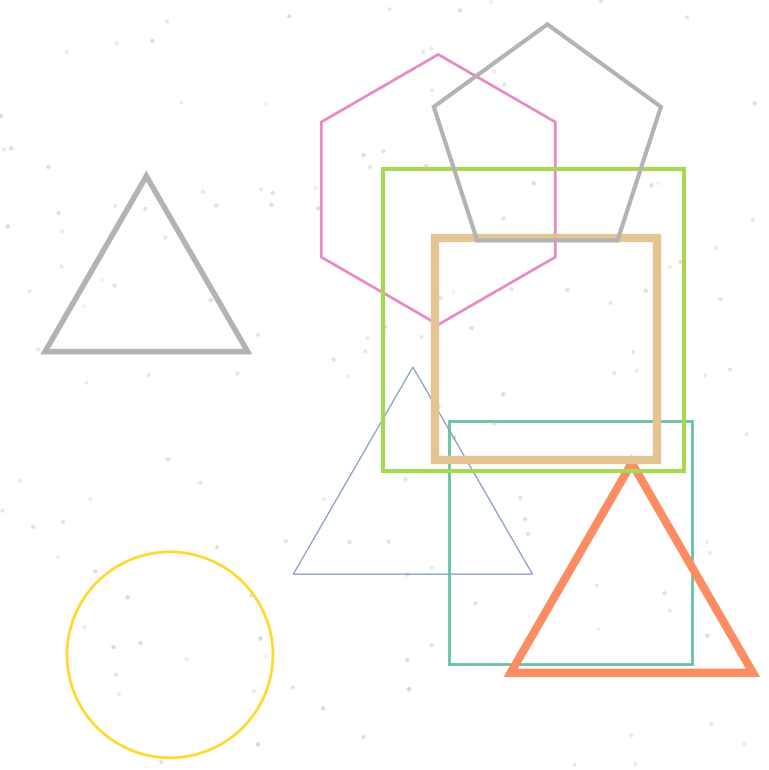[{"shape": "square", "thickness": 1, "radius": 0.79, "center": [0.741, 0.296]}, {"shape": "triangle", "thickness": 3, "radius": 0.91, "center": [0.821, 0.217]}, {"shape": "triangle", "thickness": 0.5, "radius": 0.9, "center": [0.536, 0.344]}, {"shape": "hexagon", "thickness": 1, "radius": 0.88, "center": [0.569, 0.754]}, {"shape": "square", "thickness": 1.5, "radius": 0.98, "center": [0.693, 0.584]}, {"shape": "circle", "thickness": 1, "radius": 0.67, "center": [0.221, 0.15]}, {"shape": "square", "thickness": 3, "radius": 0.72, "center": [0.709, 0.547]}, {"shape": "triangle", "thickness": 2, "radius": 0.76, "center": [0.19, 0.619]}, {"shape": "pentagon", "thickness": 1.5, "radius": 0.78, "center": [0.711, 0.813]}]